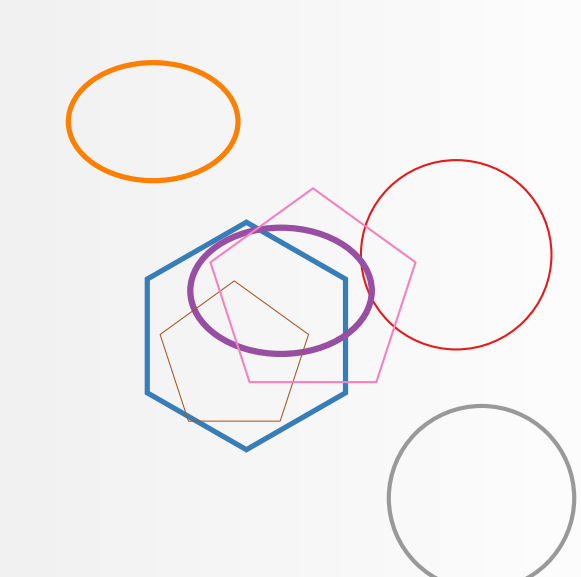[{"shape": "circle", "thickness": 1, "radius": 0.82, "center": [0.785, 0.558]}, {"shape": "hexagon", "thickness": 2.5, "radius": 0.98, "center": [0.424, 0.417]}, {"shape": "oval", "thickness": 3, "radius": 0.78, "center": [0.484, 0.496]}, {"shape": "oval", "thickness": 2.5, "radius": 0.73, "center": [0.264, 0.788]}, {"shape": "pentagon", "thickness": 0.5, "radius": 0.67, "center": [0.403, 0.378]}, {"shape": "pentagon", "thickness": 1, "radius": 0.93, "center": [0.538, 0.488]}, {"shape": "circle", "thickness": 2, "radius": 0.8, "center": [0.828, 0.137]}]